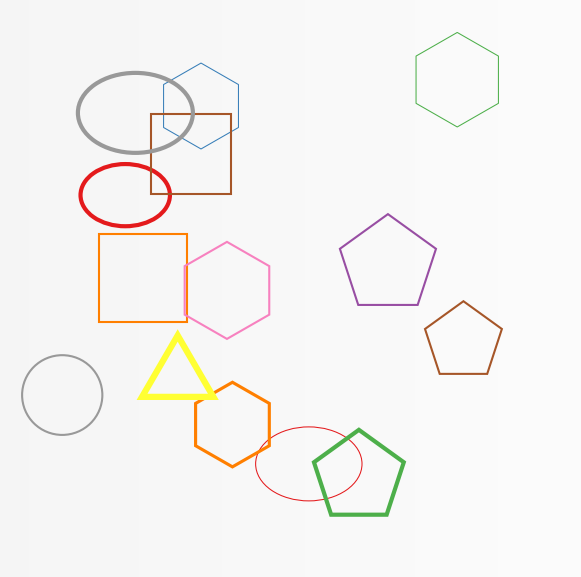[{"shape": "oval", "thickness": 0.5, "radius": 0.46, "center": [0.531, 0.196]}, {"shape": "oval", "thickness": 2, "radius": 0.38, "center": [0.215, 0.661]}, {"shape": "hexagon", "thickness": 0.5, "radius": 0.37, "center": [0.346, 0.816]}, {"shape": "hexagon", "thickness": 0.5, "radius": 0.41, "center": [0.787, 0.861]}, {"shape": "pentagon", "thickness": 2, "radius": 0.41, "center": [0.617, 0.174]}, {"shape": "pentagon", "thickness": 1, "radius": 0.43, "center": [0.667, 0.541]}, {"shape": "hexagon", "thickness": 1.5, "radius": 0.37, "center": [0.4, 0.264]}, {"shape": "square", "thickness": 1, "radius": 0.38, "center": [0.246, 0.518]}, {"shape": "triangle", "thickness": 3, "radius": 0.35, "center": [0.306, 0.347]}, {"shape": "pentagon", "thickness": 1, "radius": 0.35, "center": [0.797, 0.408]}, {"shape": "square", "thickness": 1, "radius": 0.35, "center": [0.328, 0.733]}, {"shape": "hexagon", "thickness": 1, "radius": 0.42, "center": [0.39, 0.496]}, {"shape": "circle", "thickness": 1, "radius": 0.35, "center": [0.107, 0.315]}, {"shape": "oval", "thickness": 2, "radius": 0.49, "center": [0.233, 0.804]}]